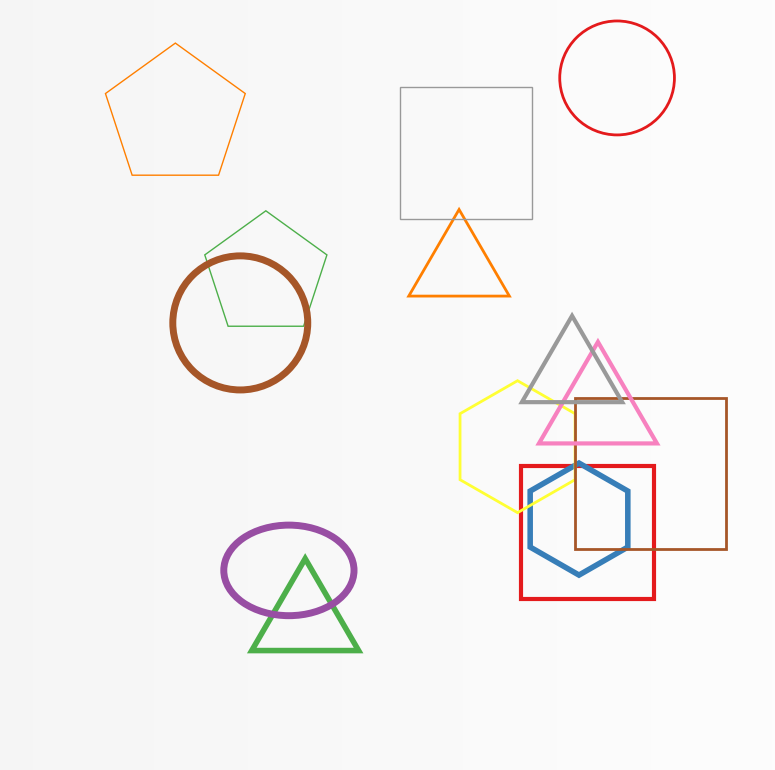[{"shape": "square", "thickness": 1.5, "radius": 0.43, "center": [0.758, 0.308]}, {"shape": "circle", "thickness": 1, "radius": 0.37, "center": [0.796, 0.899]}, {"shape": "hexagon", "thickness": 2, "radius": 0.36, "center": [0.747, 0.326]}, {"shape": "triangle", "thickness": 2, "radius": 0.4, "center": [0.394, 0.195]}, {"shape": "pentagon", "thickness": 0.5, "radius": 0.41, "center": [0.343, 0.643]}, {"shape": "oval", "thickness": 2.5, "radius": 0.42, "center": [0.373, 0.259]}, {"shape": "pentagon", "thickness": 0.5, "radius": 0.47, "center": [0.226, 0.849]}, {"shape": "triangle", "thickness": 1, "radius": 0.37, "center": [0.592, 0.653]}, {"shape": "hexagon", "thickness": 1, "radius": 0.43, "center": [0.668, 0.42]}, {"shape": "circle", "thickness": 2.5, "radius": 0.44, "center": [0.31, 0.581]}, {"shape": "square", "thickness": 1, "radius": 0.49, "center": [0.839, 0.385]}, {"shape": "triangle", "thickness": 1.5, "radius": 0.44, "center": [0.772, 0.468]}, {"shape": "square", "thickness": 0.5, "radius": 0.43, "center": [0.601, 0.802]}, {"shape": "triangle", "thickness": 1.5, "radius": 0.37, "center": [0.738, 0.515]}]